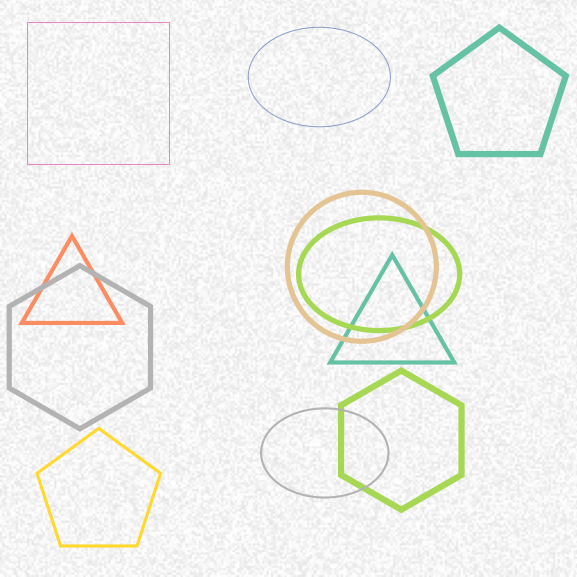[{"shape": "pentagon", "thickness": 3, "radius": 0.61, "center": [0.865, 0.83]}, {"shape": "triangle", "thickness": 2, "radius": 0.62, "center": [0.679, 0.434]}, {"shape": "triangle", "thickness": 2, "radius": 0.5, "center": [0.125, 0.49]}, {"shape": "oval", "thickness": 0.5, "radius": 0.62, "center": [0.553, 0.866]}, {"shape": "square", "thickness": 0.5, "radius": 0.61, "center": [0.17, 0.838]}, {"shape": "hexagon", "thickness": 3, "radius": 0.6, "center": [0.695, 0.237]}, {"shape": "oval", "thickness": 2.5, "radius": 0.7, "center": [0.657, 0.524]}, {"shape": "pentagon", "thickness": 1.5, "radius": 0.56, "center": [0.171, 0.145]}, {"shape": "circle", "thickness": 2.5, "radius": 0.65, "center": [0.627, 0.537]}, {"shape": "hexagon", "thickness": 2.5, "radius": 0.71, "center": [0.138, 0.398]}, {"shape": "oval", "thickness": 1, "radius": 0.55, "center": [0.562, 0.215]}]